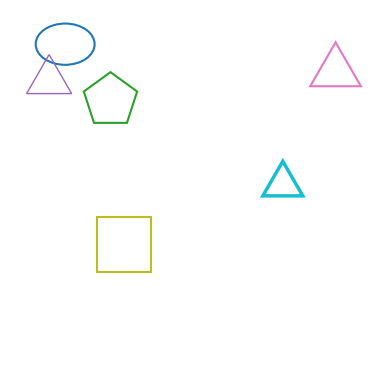[{"shape": "oval", "thickness": 1.5, "radius": 0.38, "center": [0.169, 0.885]}, {"shape": "pentagon", "thickness": 1.5, "radius": 0.36, "center": [0.287, 0.74]}, {"shape": "triangle", "thickness": 1, "radius": 0.34, "center": [0.128, 0.791]}, {"shape": "triangle", "thickness": 1.5, "radius": 0.38, "center": [0.872, 0.814]}, {"shape": "square", "thickness": 1.5, "radius": 0.35, "center": [0.322, 0.365]}, {"shape": "triangle", "thickness": 2.5, "radius": 0.3, "center": [0.735, 0.521]}]